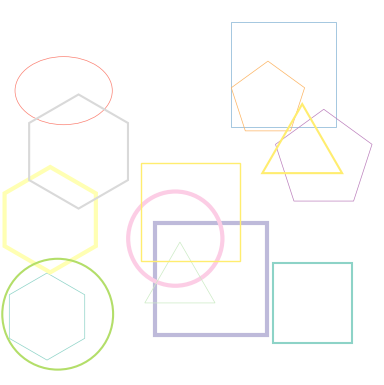[{"shape": "square", "thickness": 1.5, "radius": 0.51, "center": [0.813, 0.213]}, {"shape": "hexagon", "thickness": 0.5, "radius": 0.57, "center": [0.122, 0.178]}, {"shape": "hexagon", "thickness": 3, "radius": 0.68, "center": [0.13, 0.429]}, {"shape": "square", "thickness": 3, "radius": 0.73, "center": [0.548, 0.275]}, {"shape": "oval", "thickness": 0.5, "radius": 0.63, "center": [0.165, 0.764]}, {"shape": "square", "thickness": 0.5, "radius": 0.68, "center": [0.736, 0.805]}, {"shape": "pentagon", "thickness": 0.5, "radius": 0.5, "center": [0.696, 0.741]}, {"shape": "circle", "thickness": 1.5, "radius": 0.72, "center": [0.15, 0.184]}, {"shape": "circle", "thickness": 3, "radius": 0.61, "center": [0.455, 0.38]}, {"shape": "hexagon", "thickness": 1.5, "radius": 0.74, "center": [0.204, 0.606]}, {"shape": "pentagon", "thickness": 0.5, "radius": 0.66, "center": [0.841, 0.584]}, {"shape": "triangle", "thickness": 0.5, "radius": 0.53, "center": [0.467, 0.266]}, {"shape": "triangle", "thickness": 1.5, "radius": 0.6, "center": [0.785, 0.61]}, {"shape": "square", "thickness": 1, "radius": 0.64, "center": [0.494, 0.449]}]